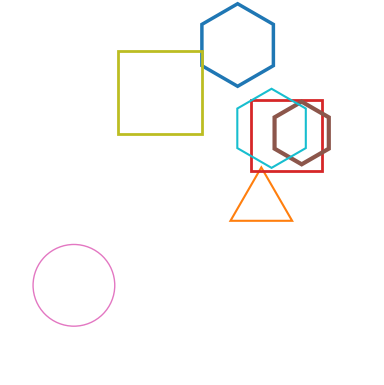[{"shape": "hexagon", "thickness": 2.5, "radius": 0.54, "center": [0.617, 0.883]}, {"shape": "triangle", "thickness": 1.5, "radius": 0.46, "center": [0.679, 0.473]}, {"shape": "square", "thickness": 2, "radius": 0.46, "center": [0.745, 0.649]}, {"shape": "hexagon", "thickness": 3, "radius": 0.41, "center": [0.784, 0.655]}, {"shape": "circle", "thickness": 1, "radius": 0.53, "center": [0.192, 0.259]}, {"shape": "square", "thickness": 2, "radius": 0.54, "center": [0.416, 0.761]}, {"shape": "hexagon", "thickness": 1.5, "radius": 0.51, "center": [0.705, 0.667]}]